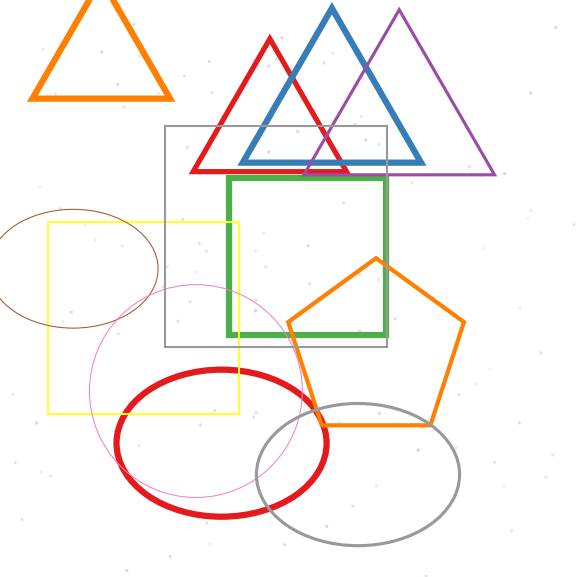[{"shape": "oval", "thickness": 3, "radius": 0.91, "center": [0.384, 0.232]}, {"shape": "triangle", "thickness": 2.5, "radius": 0.77, "center": [0.467, 0.779]}, {"shape": "triangle", "thickness": 3, "radius": 0.89, "center": [0.575, 0.807]}, {"shape": "square", "thickness": 3, "radius": 0.68, "center": [0.532, 0.555]}, {"shape": "triangle", "thickness": 1.5, "radius": 0.95, "center": [0.691, 0.792]}, {"shape": "pentagon", "thickness": 2, "radius": 0.8, "center": [0.651, 0.392]}, {"shape": "triangle", "thickness": 3, "radius": 0.69, "center": [0.175, 0.897]}, {"shape": "square", "thickness": 1, "radius": 0.83, "center": [0.249, 0.449]}, {"shape": "oval", "thickness": 0.5, "radius": 0.73, "center": [0.127, 0.534]}, {"shape": "circle", "thickness": 0.5, "radius": 0.92, "center": [0.339, 0.322]}, {"shape": "oval", "thickness": 1.5, "radius": 0.88, "center": [0.62, 0.177]}, {"shape": "square", "thickness": 1, "radius": 0.96, "center": [0.478, 0.59]}]